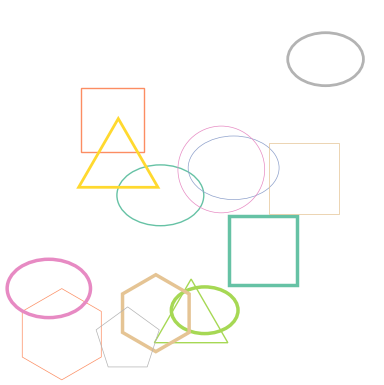[{"shape": "square", "thickness": 2.5, "radius": 0.44, "center": [0.683, 0.35]}, {"shape": "oval", "thickness": 1, "radius": 0.56, "center": [0.416, 0.493]}, {"shape": "hexagon", "thickness": 0.5, "radius": 0.59, "center": [0.16, 0.132]}, {"shape": "square", "thickness": 1, "radius": 0.41, "center": [0.292, 0.687]}, {"shape": "oval", "thickness": 0.5, "radius": 0.59, "center": [0.607, 0.564]}, {"shape": "circle", "thickness": 0.5, "radius": 0.56, "center": [0.575, 0.56]}, {"shape": "oval", "thickness": 2.5, "radius": 0.54, "center": [0.127, 0.251]}, {"shape": "triangle", "thickness": 1, "radius": 0.55, "center": [0.496, 0.165]}, {"shape": "oval", "thickness": 2.5, "radius": 0.43, "center": [0.532, 0.194]}, {"shape": "triangle", "thickness": 2, "radius": 0.59, "center": [0.307, 0.573]}, {"shape": "hexagon", "thickness": 2.5, "radius": 0.5, "center": [0.405, 0.187]}, {"shape": "square", "thickness": 0.5, "radius": 0.46, "center": [0.79, 0.536]}, {"shape": "pentagon", "thickness": 0.5, "radius": 0.43, "center": [0.332, 0.117]}, {"shape": "oval", "thickness": 2, "radius": 0.49, "center": [0.846, 0.846]}]